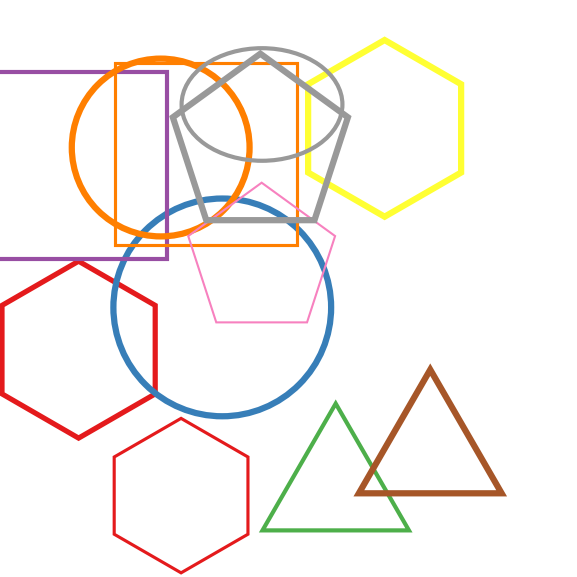[{"shape": "hexagon", "thickness": 1.5, "radius": 0.67, "center": [0.314, 0.141]}, {"shape": "hexagon", "thickness": 2.5, "radius": 0.77, "center": [0.136, 0.394]}, {"shape": "circle", "thickness": 3, "radius": 0.94, "center": [0.385, 0.467]}, {"shape": "triangle", "thickness": 2, "radius": 0.73, "center": [0.581, 0.154]}, {"shape": "square", "thickness": 2, "radius": 0.81, "center": [0.127, 0.712]}, {"shape": "square", "thickness": 1.5, "radius": 0.79, "center": [0.357, 0.733]}, {"shape": "circle", "thickness": 3, "radius": 0.77, "center": [0.278, 0.744]}, {"shape": "hexagon", "thickness": 3, "radius": 0.76, "center": [0.666, 0.777]}, {"shape": "triangle", "thickness": 3, "radius": 0.71, "center": [0.745, 0.216]}, {"shape": "pentagon", "thickness": 1, "radius": 0.67, "center": [0.453, 0.549]}, {"shape": "oval", "thickness": 2, "radius": 0.7, "center": [0.454, 0.818]}, {"shape": "pentagon", "thickness": 3, "radius": 0.8, "center": [0.451, 0.747]}]